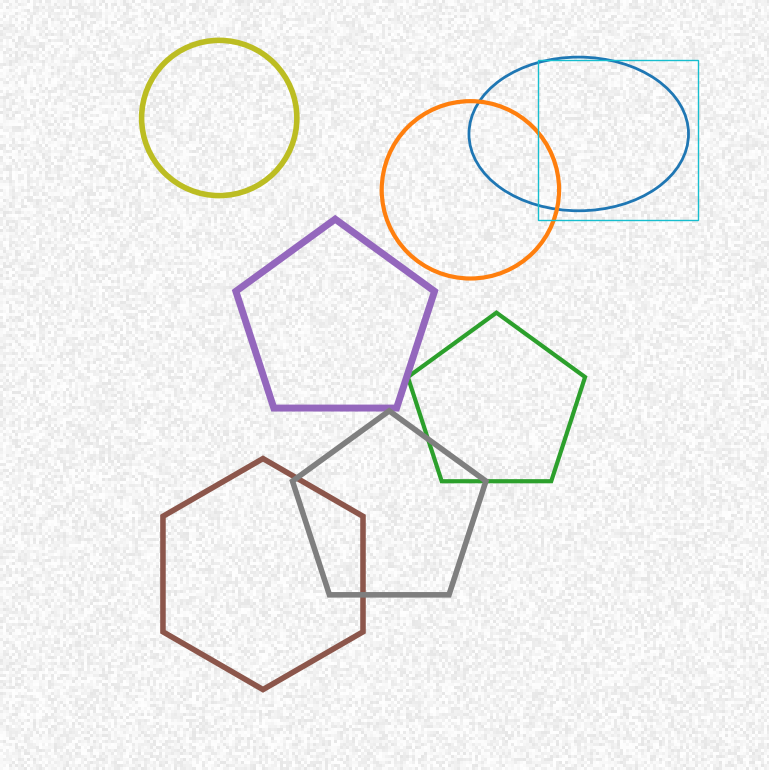[{"shape": "oval", "thickness": 1, "radius": 0.71, "center": [0.752, 0.826]}, {"shape": "circle", "thickness": 1.5, "radius": 0.58, "center": [0.611, 0.753]}, {"shape": "pentagon", "thickness": 1.5, "radius": 0.61, "center": [0.645, 0.473]}, {"shape": "pentagon", "thickness": 2.5, "radius": 0.68, "center": [0.435, 0.58]}, {"shape": "hexagon", "thickness": 2, "radius": 0.75, "center": [0.342, 0.254]}, {"shape": "pentagon", "thickness": 2, "radius": 0.66, "center": [0.505, 0.334]}, {"shape": "circle", "thickness": 2, "radius": 0.5, "center": [0.285, 0.847]}, {"shape": "square", "thickness": 0.5, "radius": 0.52, "center": [0.803, 0.818]}]